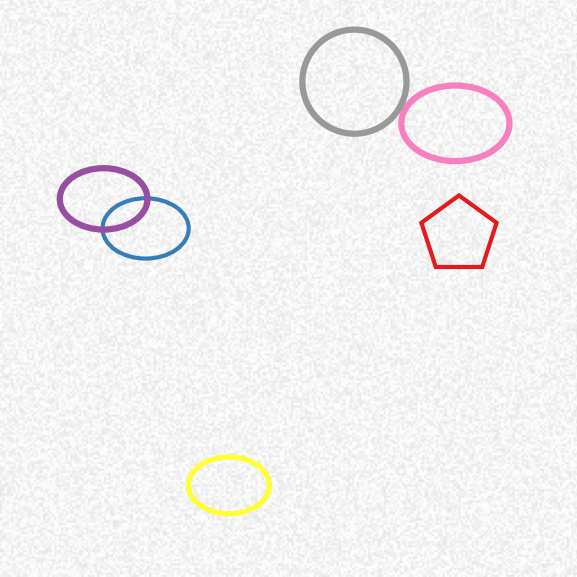[{"shape": "pentagon", "thickness": 2, "radius": 0.34, "center": [0.795, 0.592]}, {"shape": "oval", "thickness": 2, "radius": 0.37, "center": [0.252, 0.604]}, {"shape": "oval", "thickness": 3, "radius": 0.38, "center": [0.179, 0.655]}, {"shape": "oval", "thickness": 2.5, "radius": 0.35, "center": [0.396, 0.159]}, {"shape": "oval", "thickness": 3, "radius": 0.47, "center": [0.789, 0.786]}, {"shape": "circle", "thickness": 3, "radius": 0.45, "center": [0.614, 0.858]}]